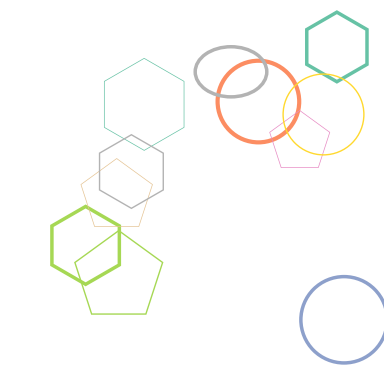[{"shape": "hexagon", "thickness": 2.5, "radius": 0.45, "center": [0.875, 0.878]}, {"shape": "hexagon", "thickness": 0.5, "radius": 0.6, "center": [0.375, 0.729]}, {"shape": "circle", "thickness": 3, "radius": 0.53, "center": [0.671, 0.736]}, {"shape": "circle", "thickness": 2.5, "radius": 0.56, "center": [0.894, 0.169]}, {"shape": "pentagon", "thickness": 0.5, "radius": 0.41, "center": [0.779, 0.631]}, {"shape": "pentagon", "thickness": 1, "radius": 0.6, "center": [0.308, 0.281]}, {"shape": "hexagon", "thickness": 2.5, "radius": 0.51, "center": [0.222, 0.363]}, {"shape": "circle", "thickness": 1, "radius": 0.52, "center": [0.84, 0.703]}, {"shape": "pentagon", "thickness": 0.5, "radius": 0.49, "center": [0.303, 0.491]}, {"shape": "oval", "thickness": 2.5, "radius": 0.46, "center": [0.6, 0.814]}, {"shape": "hexagon", "thickness": 1, "radius": 0.48, "center": [0.341, 0.554]}]